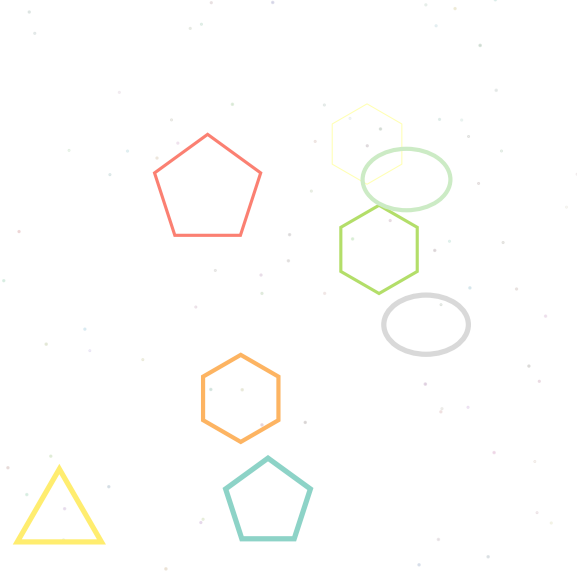[{"shape": "pentagon", "thickness": 2.5, "radius": 0.39, "center": [0.464, 0.129]}, {"shape": "hexagon", "thickness": 0.5, "radius": 0.35, "center": [0.636, 0.75]}, {"shape": "pentagon", "thickness": 1.5, "radius": 0.48, "center": [0.36, 0.67]}, {"shape": "hexagon", "thickness": 2, "radius": 0.38, "center": [0.417, 0.309]}, {"shape": "hexagon", "thickness": 1.5, "radius": 0.38, "center": [0.656, 0.567]}, {"shape": "oval", "thickness": 2.5, "radius": 0.37, "center": [0.738, 0.437]}, {"shape": "oval", "thickness": 2, "radius": 0.38, "center": [0.704, 0.688]}, {"shape": "triangle", "thickness": 2.5, "radius": 0.42, "center": [0.103, 0.103]}]